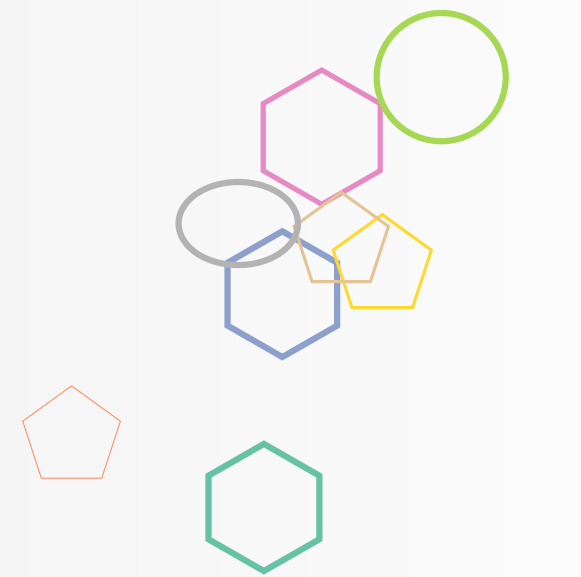[{"shape": "hexagon", "thickness": 3, "radius": 0.55, "center": [0.454, 0.12]}, {"shape": "pentagon", "thickness": 0.5, "radius": 0.44, "center": [0.123, 0.243]}, {"shape": "hexagon", "thickness": 3, "radius": 0.54, "center": [0.486, 0.49]}, {"shape": "hexagon", "thickness": 2.5, "radius": 0.58, "center": [0.553, 0.762]}, {"shape": "circle", "thickness": 3, "radius": 0.56, "center": [0.759, 0.866]}, {"shape": "pentagon", "thickness": 1.5, "radius": 0.44, "center": [0.658, 0.539]}, {"shape": "pentagon", "thickness": 1.5, "radius": 0.43, "center": [0.587, 0.581]}, {"shape": "oval", "thickness": 3, "radius": 0.51, "center": [0.41, 0.612]}]